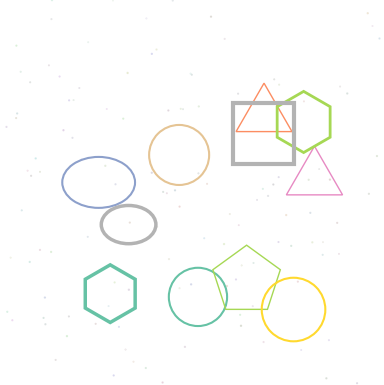[{"shape": "hexagon", "thickness": 2.5, "radius": 0.37, "center": [0.286, 0.237]}, {"shape": "circle", "thickness": 1.5, "radius": 0.38, "center": [0.514, 0.229]}, {"shape": "triangle", "thickness": 1, "radius": 0.42, "center": [0.686, 0.7]}, {"shape": "oval", "thickness": 1.5, "radius": 0.47, "center": [0.256, 0.526]}, {"shape": "triangle", "thickness": 1, "radius": 0.42, "center": [0.817, 0.536]}, {"shape": "pentagon", "thickness": 1, "radius": 0.46, "center": [0.641, 0.271]}, {"shape": "hexagon", "thickness": 2, "radius": 0.4, "center": [0.789, 0.683]}, {"shape": "circle", "thickness": 1.5, "radius": 0.41, "center": [0.762, 0.196]}, {"shape": "circle", "thickness": 1.5, "radius": 0.39, "center": [0.465, 0.597]}, {"shape": "oval", "thickness": 2.5, "radius": 0.35, "center": [0.334, 0.417]}, {"shape": "square", "thickness": 3, "radius": 0.4, "center": [0.685, 0.652]}]